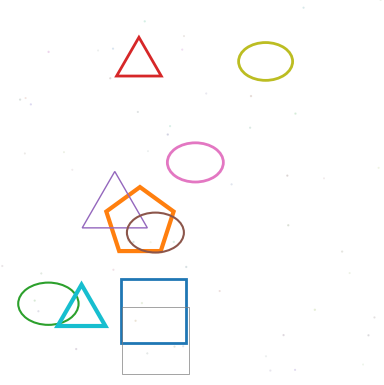[{"shape": "square", "thickness": 2, "radius": 0.42, "center": [0.399, 0.192]}, {"shape": "pentagon", "thickness": 3, "radius": 0.46, "center": [0.364, 0.422]}, {"shape": "oval", "thickness": 1.5, "radius": 0.39, "center": [0.126, 0.211]}, {"shape": "triangle", "thickness": 2, "radius": 0.34, "center": [0.361, 0.836]}, {"shape": "triangle", "thickness": 1, "radius": 0.49, "center": [0.298, 0.457]}, {"shape": "oval", "thickness": 1.5, "radius": 0.37, "center": [0.404, 0.396]}, {"shape": "oval", "thickness": 2, "radius": 0.36, "center": [0.507, 0.578]}, {"shape": "square", "thickness": 0.5, "radius": 0.43, "center": [0.405, 0.114]}, {"shape": "oval", "thickness": 2, "radius": 0.35, "center": [0.69, 0.84]}, {"shape": "triangle", "thickness": 3, "radius": 0.36, "center": [0.212, 0.189]}]